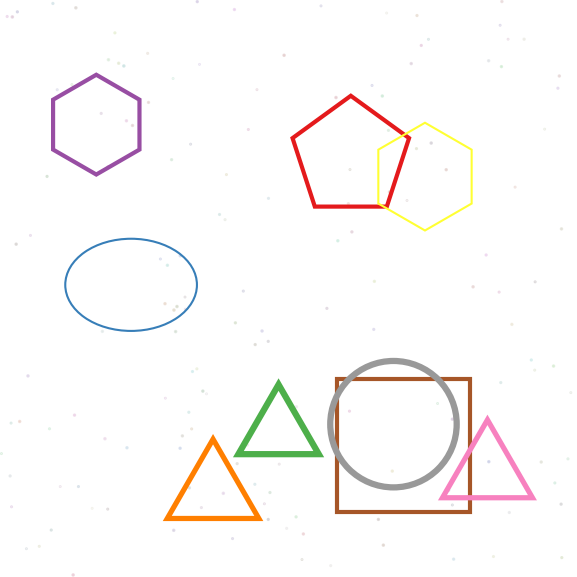[{"shape": "pentagon", "thickness": 2, "radius": 0.53, "center": [0.607, 0.727]}, {"shape": "oval", "thickness": 1, "radius": 0.57, "center": [0.227, 0.506]}, {"shape": "triangle", "thickness": 3, "radius": 0.4, "center": [0.482, 0.253]}, {"shape": "hexagon", "thickness": 2, "radius": 0.43, "center": [0.167, 0.783]}, {"shape": "triangle", "thickness": 2.5, "radius": 0.46, "center": [0.369, 0.147]}, {"shape": "hexagon", "thickness": 1, "radius": 0.47, "center": [0.736, 0.693]}, {"shape": "square", "thickness": 2, "radius": 0.58, "center": [0.698, 0.228]}, {"shape": "triangle", "thickness": 2.5, "radius": 0.45, "center": [0.844, 0.182]}, {"shape": "circle", "thickness": 3, "radius": 0.55, "center": [0.681, 0.265]}]